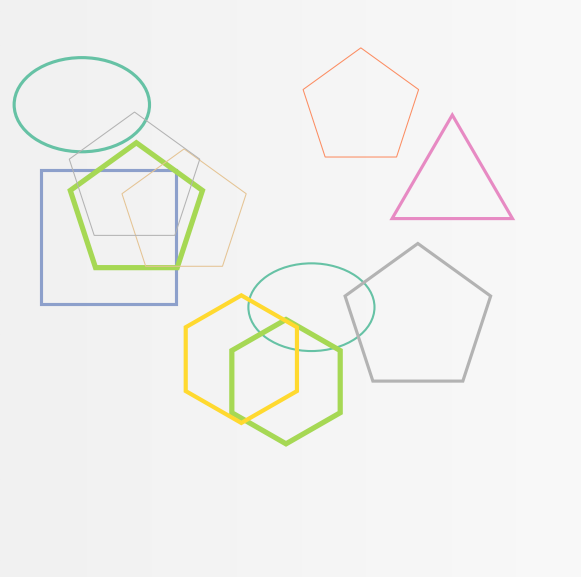[{"shape": "oval", "thickness": 1.5, "radius": 0.58, "center": [0.141, 0.818]}, {"shape": "oval", "thickness": 1, "radius": 0.54, "center": [0.536, 0.467]}, {"shape": "pentagon", "thickness": 0.5, "radius": 0.52, "center": [0.621, 0.812]}, {"shape": "square", "thickness": 1.5, "radius": 0.58, "center": [0.187, 0.589]}, {"shape": "triangle", "thickness": 1.5, "radius": 0.6, "center": [0.778, 0.68]}, {"shape": "pentagon", "thickness": 2.5, "radius": 0.6, "center": [0.235, 0.632]}, {"shape": "hexagon", "thickness": 2.5, "radius": 0.54, "center": [0.492, 0.338]}, {"shape": "hexagon", "thickness": 2, "radius": 0.55, "center": [0.415, 0.377]}, {"shape": "pentagon", "thickness": 0.5, "radius": 0.56, "center": [0.317, 0.629]}, {"shape": "pentagon", "thickness": 1.5, "radius": 0.66, "center": [0.719, 0.446]}, {"shape": "pentagon", "thickness": 0.5, "radius": 0.59, "center": [0.231, 0.687]}]